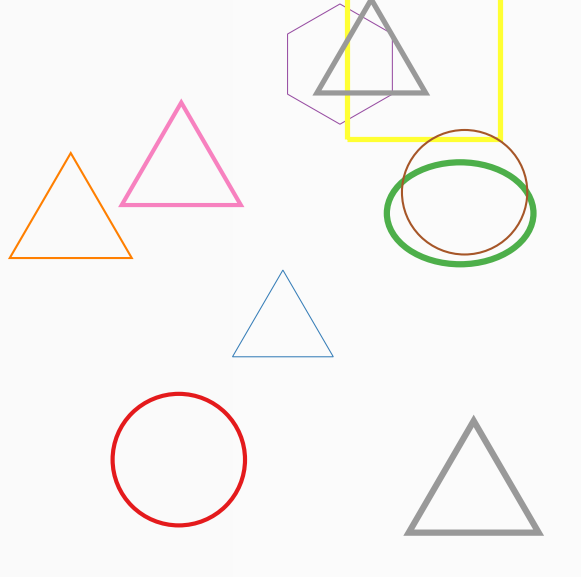[{"shape": "circle", "thickness": 2, "radius": 0.57, "center": [0.308, 0.203]}, {"shape": "triangle", "thickness": 0.5, "radius": 0.5, "center": [0.487, 0.431]}, {"shape": "oval", "thickness": 3, "radius": 0.63, "center": [0.792, 0.63]}, {"shape": "hexagon", "thickness": 0.5, "radius": 0.52, "center": [0.585, 0.888]}, {"shape": "triangle", "thickness": 1, "radius": 0.61, "center": [0.122, 0.613]}, {"shape": "square", "thickness": 2.5, "radius": 0.66, "center": [0.728, 0.89]}, {"shape": "circle", "thickness": 1, "radius": 0.54, "center": [0.799, 0.666]}, {"shape": "triangle", "thickness": 2, "radius": 0.59, "center": [0.312, 0.703]}, {"shape": "triangle", "thickness": 3, "radius": 0.65, "center": [0.815, 0.141]}, {"shape": "triangle", "thickness": 2.5, "radius": 0.54, "center": [0.639, 0.892]}]